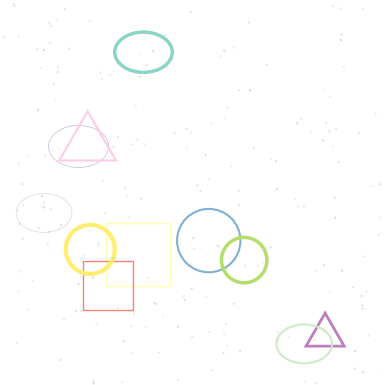[{"shape": "oval", "thickness": 2.5, "radius": 0.37, "center": [0.373, 0.864]}, {"shape": "square", "thickness": 1, "radius": 0.41, "center": [0.358, 0.339]}, {"shape": "oval", "thickness": 0.5, "radius": 0.39, "center": [0.204, 0.62]}, {"shape": "square", "thickness": 1, "radius": 0.32, "center": [0.28, 0.258]}, {"shape": "circle", "thickness": 1.5, "radius": 0.41, "center": [0.542, 0.375]}, {"shape": "circle", "thickness": 2.5, "radius": 0.29, "center": [0.634, 0.324]}, {"shape": "triangle", "thickness": 1.5, "radius": 0.43, "center": [0.227, 0.626]}, {"shape": "oval", "thickness": 0.5, "radius": 0.36, "center": [0.114, 0.447]}, {"shape": "triangle", "thickness": 2, "radius": 0.29, "center": [0.844, 0.13]}, {"shape": "oval", "thickness": 1.5, "radius": 0.36, "center": [0.79, 0.107]}, {"shape": "circle", "thickness": 3, "radius": 0.32, "center": [0.234, 0.352]}]